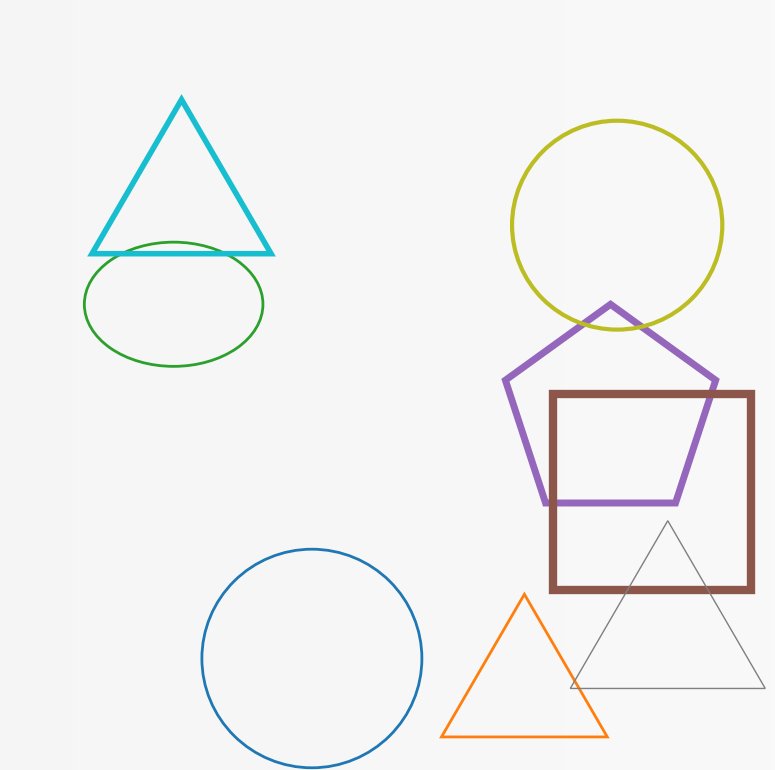[{"shape": "circle", "thickness": 1, "radius": 0.71, "center": [0.402, 0.145]}, {"shape": "triangle", "thickness": 1, "radius": 0.62, "center": [0.677, 0.105]}, {"shape": "oval", "thickness": 1, "radius": 0.58, "center": [0.224, 0.605]}, {"shape": "pentagon", "thickness": 2.5, "radius": 0.71, "center": [0.788, 0.462]}, {"shape": "square", "thickness": 3, "radius": 0.64, "center": [0.841, 0.361]}, {"shape": "triangle", "thickness": 0.5, "radius": 0.73, "center": [0.862, 0.179]}, {"shape": "circle", "thickness": 1.5, "radius": 0.68, "center": [0.796, 0.708]}, {"shape": "triangle", "thickness": 2, "radius": 0.67, "center": [0.234, 0.737]}]